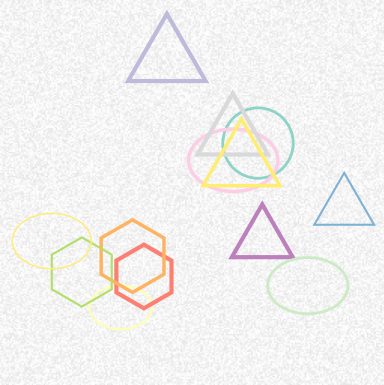[{"shape": "circle", "thickness": 2, "radius": 0.46, "center": [0.67, 0.628]}, {"shape": "oval", "thickness": 1.5, "radius": 0.41, "center": [0.314, 0.202]}, {"shape": "triangle", "thickness": 3, "radius": 0.58, "center": [0.433, 0.848]}, {"shape": "hexagon", "thickness": 3, "radius": 0.41, "center": [0.374, 0.282]}, {"shape": "triangle", "thickness": 1.5, "radius": 0.45, "center": [0.894, 0.461]}, {"shape": "hexagon", "thickness": 2.5, "radius": 0.47, "center": [0.344, 0.335]}, {"shape": "hexagon", "thickness": 1.5, "radius": 0.45, "center": [0.212, 0.293]}, {"shape": "oval", "thickness": 2.5, "radius": 0.58, "center": [0.606, 0.584]}, {"shape": "triangle", "thickness": 3, "radius": 0.53, "center": [0.605, 0.652]}, {"shape": "triangle", "thickness": 3, "radius": 0.46, "center": [0.681, 0.378]}, {"shape": "oval", "thickness": 2, "radius": 0.52, "center": [0.8, 0.258]}, {"shape": "oval", "thickness": 1, "radius": 0.51, "center": [0.134, 0.374]}, {"shape": "triangle", "thickness": 2.5, "radius": 0.58, "center": [0.627, 0.575]}]